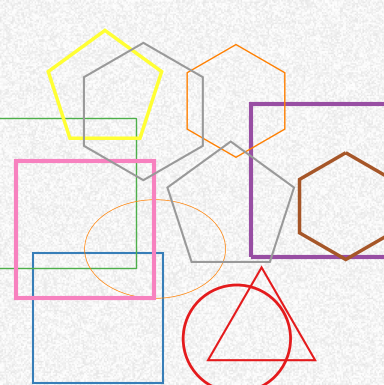[{"shape": "triangle", "thickness": 1.5, "radius": 0.8, "center": [0.679, 0.145]}, {"shape": "circle", "thickness": 2, "radius": 0.7, "center": [0.615, 0.12]}, {"shape": "square", "thickness": 1.5, "radius": 0.84, "center": [0.255, 0.174]}, {"shape": "square", "thickness": 1, "radius": 0.98, "center": [0.159, 0.498]}, {"shape": "square", "thickness": 3, "radius": 0.99, "center": [0.851, 0.531]}, {"shape": "hexagon", "thickness": 1, "radius": 0.73, "center": [0.613, 0.738]}, {"shape": "oval", "thickness": 0.5, "radius": 0.92, "center": [0.403, 0.353]}, {"shape": "pentagon", "thickness": 2.5, "radius": 0.77, "center": [0.273, 0.766]}, {"shape": "hexagon", "thickness": 2.5, "radius": 0.69, "center": [0.898, 0.465]}, {"shape": "square", "thickness": 3, "radius": 0.89, "center": [0.221, 0.405]}, {"shape": "pentagon", "thickness": 1.5, "radius": 0.86, "center": [0.599, 0.46]}, {"shape": "hexagon", "thickness": 1.5, "radius": 0.89, "center": [0.372, 0.71]}]